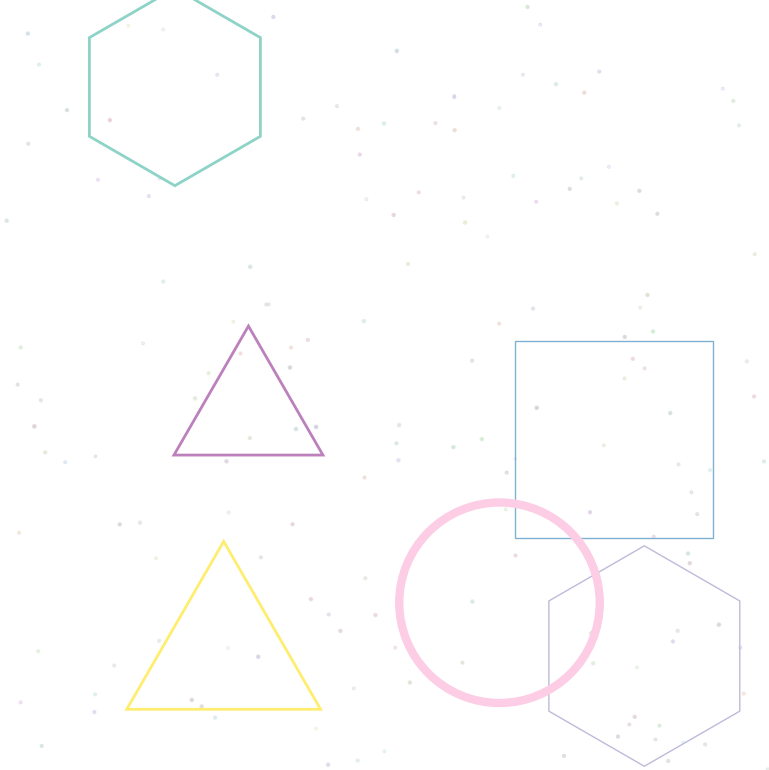[{"shape": "hexagon", "thickness": 1, "radius": 0.64, "center": [0.227, 0.887]}, {"shape": "hexagon", "thickness": 0.5, "radius": 0.72, "center": [0.837, 0.148]}, {"shape": "square", "thickness": 0.5, "radius": 0.64, "center": [0.798, 0.429]}, {"shape": "circle", "thickness": 3, "radius": 0.65, "center": [0.649, 0.217]}, {"shape": "triangle", "thickness": 1, "radius": 0.56, "center": [0.323, 0.465]}, {"shape": "triangle", "thickness": 1, "radius": 0.73, "center": [0.29, 0.152]}]